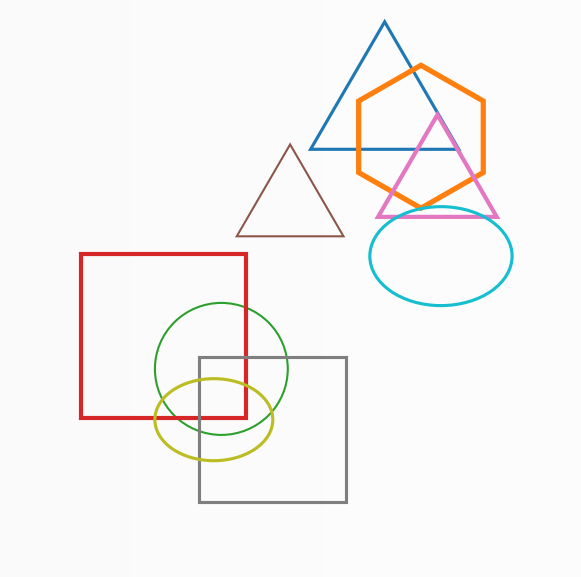[{"shape": "triangle", "thickness": 1.5, "radius": 0.74, "center": [0.662, 0.814]}, {"shape": "hexagon", "thickness": 2.5, "radius": 0.62, "center": [0.724, 0.762]}, {"shape": "circle", "thickness": 1, "radius": 0.57, "center": [0.381, 0.36]}, {"shape": "square", "thickness": 2, "radius": 0.71, "center": [0.281, 0.417]}, {"shape": "triangle", "thickness": 1, "radius": 0.53, "center": [0.499, 0.643]}, {"shape": "triangle", "thickness": 2, "radius": 0.59, "center": [0.753, 0.683]}, {"shape": "square", "thickness": 1.5, "radius": 0.63, "center": [0.469, 0.256]}, {"shape": "oval", "thickness": 1.5, "radius": 0.51, "center": [0.368, 0.272]}, {"shape": "oval", "thickness": 1.5, "radius": 0.61, "center": [0.759, 0.556]}]